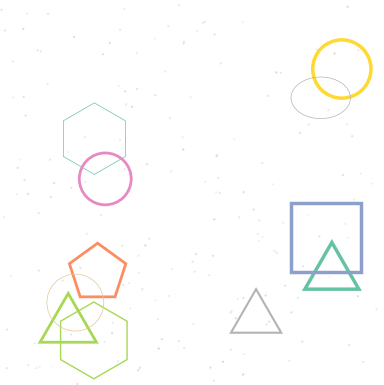[{"shape": "triangle", "thickness": 2.5, "radius": 0.4, "center": [0.862, 0.289]}, {"shape": "hexagon", "thickness": 0.5, "radius": 0.46, "center": [0.245, 0.64]}, {"shape": "pentagon", "thickness": 2, "radius": 0.39, "center": [0.254, 0.291]}, {"shape": "square", "thickness": 2.5, "radius": 0.45, "center": [0.846, 0.383]}, {"shape": "circle", "thickness": 2, "radius": 0.34, "center": [0.273, 0.535]}, {"shape": "hexagon", "thickness": 1, "radius": 0.5, "center": [0.244, 0.116]}, {"shape": "triangle", "thickness": 2, "radius": 0.42, "center": [0.177, 0.153]}, {"shape": "circle", "thickness": 2.5, "radius": 0.38, "center": [0.888, 0.821]}, {"shape": "circle", "thickness": 0.5, "radius": 0.37, "center": [0.196, 0.214]}, {"shape": "triangle", "thickness": 1.5, "radius": 0.38, "center": [0.665, 0.173]}, {"shape": "oval", "thickness": 0.5, "radius": 0.39, "center": [0.833, 0.746]}]